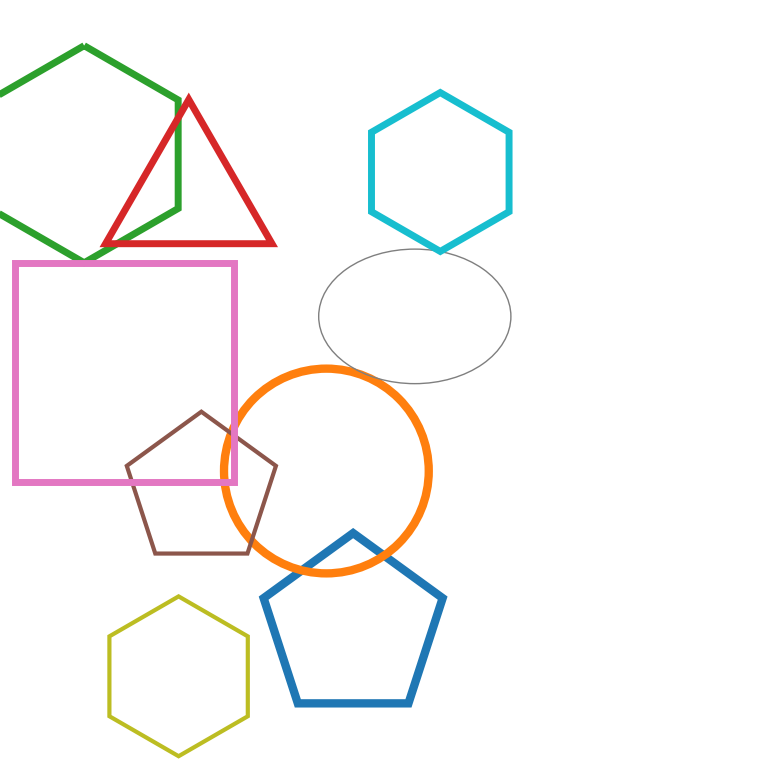[{"shape": "pentagon", "thickness": 3, "radius": 0.61, "center": [0.459, 0.185]}, {"shape": "circle", "thickness": 3, "radius": 0.66, "center": [0.424, 0.388]}, {"shape": "hexagon", "thickness": 2.5, "radius": 0.7, "center": [0.109, 0.8]}, {"shape": "triangle", "thickness": 2.5, "radius": 0.62, "center": [0.245, 0.746]}, {"shape": "pentagon", "thickness": 1.5, "radius": 0.51, "center": [0.262, 0.363]}, {"shape": "square", "thickness": 2.5, "radius": 0.71, "center": [0.162, 0.516]}, {"shape": "oval", "thickness": 0.5, "radius": 0.62, "center": [0.539, 0.589]}, {"shape": "hexagon", "thickness": 1.5, "radius": 0.52, "center": [0.232, 0.122]}, {"shape": "hexagon", "thickness": 2.5, "radius": 0.52, "center": [0.572, 0.777]}]